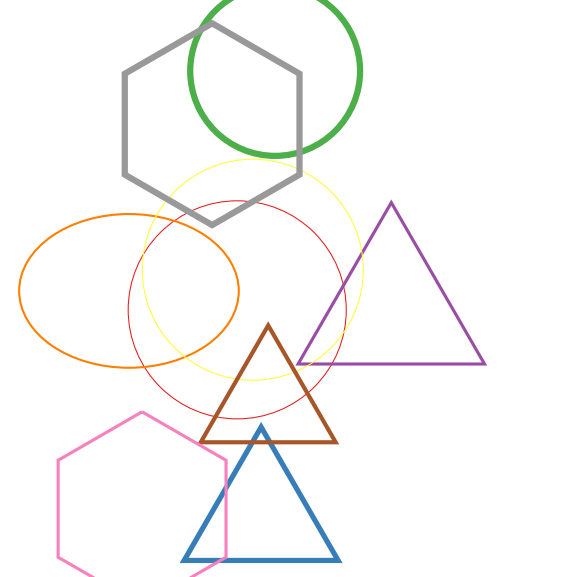[{"shape": "circle", "thickness": 0.5, "radius": 0.94, "center": [0.411, 0.463]}, {"shape": "triangle", "thickness": 2.5, "radius": 0.77, "center": [0.452, 0.106]}, {"shape": "circle", "thickness": 3, "radius": 0.74, "center": [0.476, 0.876]}, {"shape": "triangle", "thickness": 1.5, "radius": 0.93, "center": [0.678, 0.462]}, {"shape": "oval", "thickness": 1, "radius": 0.95, "center": [0.223, 0.495]}, {"shape": "circle", "thickness": 0.5, "radius": 0.96, "center": [0.438, 0.532]}, {"shape": "triangle", "thickness": 2, "radius": 0.67, "center": [0.464, 0.301]}, {"shape": "hexagon", "thickness": 1.5, "radius": 0.84, "center": [0.246, 0.118]}, {"shape": "hexagon", "thickness": 3, "radius": 0.87, "center": [0.367, 0.784]}]